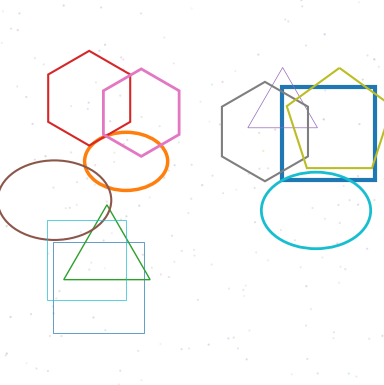[{"shape": "square", "thickness": 3, "radius": 0.6, "center": [0.854, 0.653]}, {"shape": "square", "thickness": 0.5, "radius": 0.59, "center": [0.256, 0.253]}, {"shape": "oval", "thickness": 2.5, "radius": 0.54, "center": [0.328, 0.581]}, {"shape": "triangle", "thickness": 1, "radius": 0.65, "center": [0.278, 0.338]}, {"shape": "hexagon", "thickness": 1.5, "radius": 0.61, "center": [0.232, 0.745]}, {"shape": "triangle", "thickness": 0.5, "radius": 0.52, "center": [0.734, 0.72]}, {"shape": "oval", "thickness": 1.5, "radius": 0.74, "center": [0.141, 0.48]}, {"shape": "hexagon", "thickness": 2, "radius": 0.57, "center": [0.367, 0.707]}, {"shape": "hexagon", "thickness": 1.5, "radius": 0.65, "center": [0.688, 0.658]}, {"shape": "pentagon", "thickness": 1.5, "radius": 0.72, "center": [0.882, 0.68]}, {"shape": "oval", "thickness": 2, "radius": 0.71, "center": [0.821, 0.453]}, {"shape": "square", "thickness": 0.5, "radius": 0.52, "center": [0.225, 0.325]}]